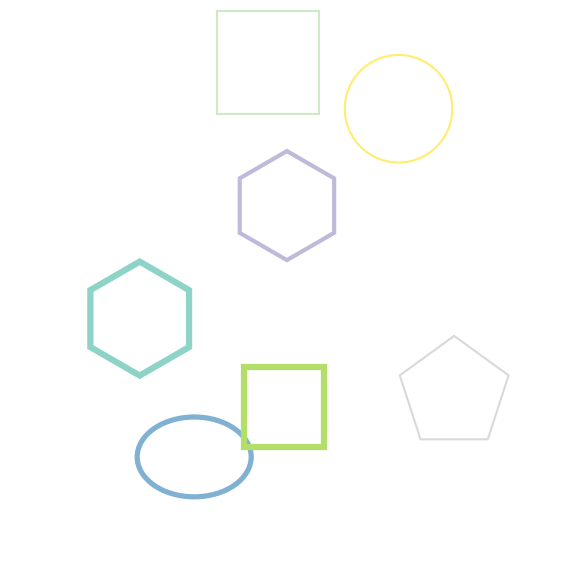[{"shape": "hexagon", "thickness": 3, "radius": 0.49, "center": [0.242, 0.447]}, {"shape": "hexagon", "thickness": 2, "radius": 0.47, "center": [0.497, 0.643]}, {"shape": "oval", "thickness": 2.5, "radius": 0.49, "center": [0.336, 0.208]}, {"shape": "square", "thickness": 3, "radius": 0.35, "center": [0.492, 0.294]}, {"shape": "pentagon", "thickness": 1, "radius": 0.5, "center": [0.786, 0.318]}, {"shape": "square", "thickness": 1, "radius": 0.44, "center": [0.464, 0.891]}, {"shape": "circle", "thickness": 1, "radius": 0.47, "center": [0.69, 0.811]}]